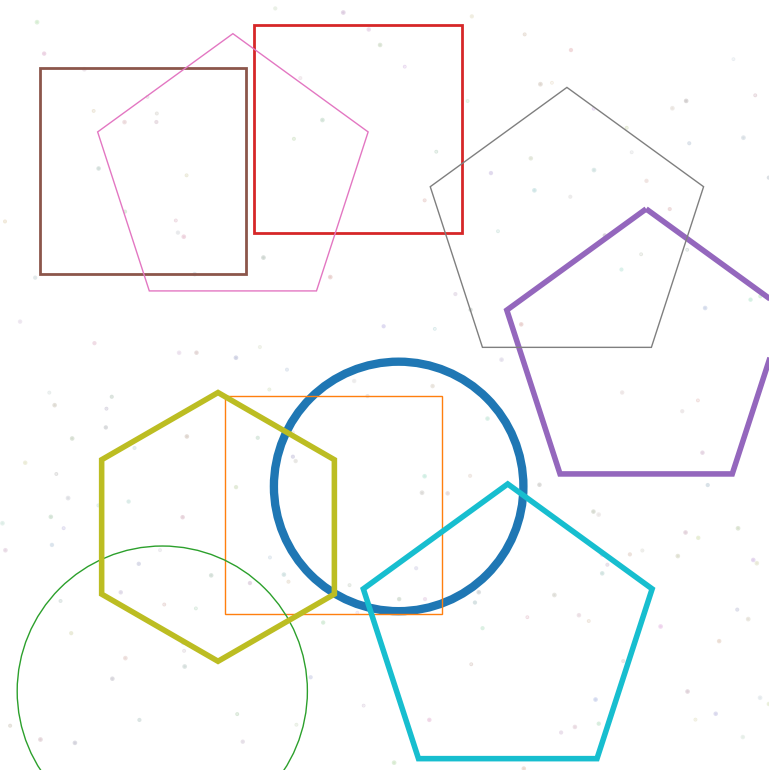[{"shape": "circle", "thickness": 3, "radius": 0.81, "center": [0.518, 0.368]}, {"shape": "square", "thickness": 0.5, "radius": 0.71, "center": [0.433, 0.344]}, {"shape": "circle", "thickness": 0.5, "radius": 0.94, "center": [0.211, 0.102]}, {"shape": "square", "thickness": 1, "radius": 0.67, "center": [0.465, 0.832]}, {"shape": "pentagon", "thickness": 2, "radius": 0.95, "center": [0.839, 0.538]}, {"shape": "square", "thickness": 1, "radius": 0.67, "center": [0.185, 0.778]}, {"shape": "pentagon", "thickness": 0.5, "radius": 0.92, "center": [0.302, 0.772]}, {"shape": "pentagon", "thickness": 0.5, "radius": 0.93, "center": [0.736, 0.7]}, {"shape": "hexagon", "thickness": 2, "radius": 0.87, "center": [0.283, 0.316]}, {"shape": "pentagon", "thickness": 2, "radius": 0.99, "center": [0.659, 0.174]}]